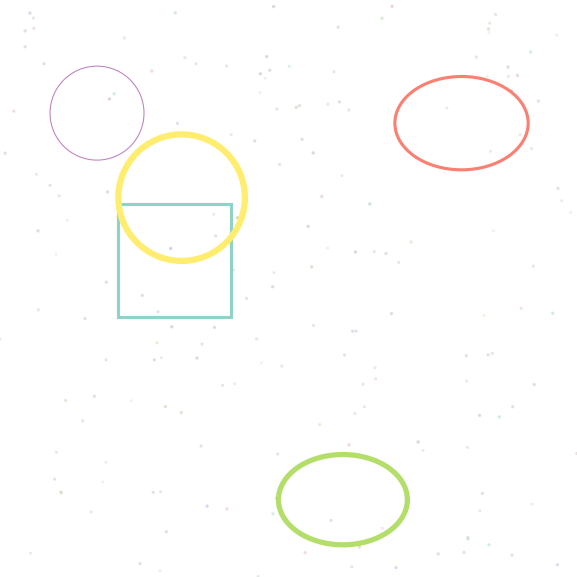[{"shape": "square", "thickness": 1.5, "radius": 0.49, "center": [0.302, 0.548]}, {"shape": "oval", "thickness": 1.5, "radius": 0.58, "center": [0.799, 0.786]}, {"shape": "oval", "thickness": 2.5, "radius": 0.56, "center": [0.594, 0.134]}, {"shape": "circle", "thickness": 0.5, "radius": 0.41, "center": [0.168, 0.803]}, {"shape": "circle", "thickness": 3, "radius": 0.55, "center": [0.315, 0.657]}]